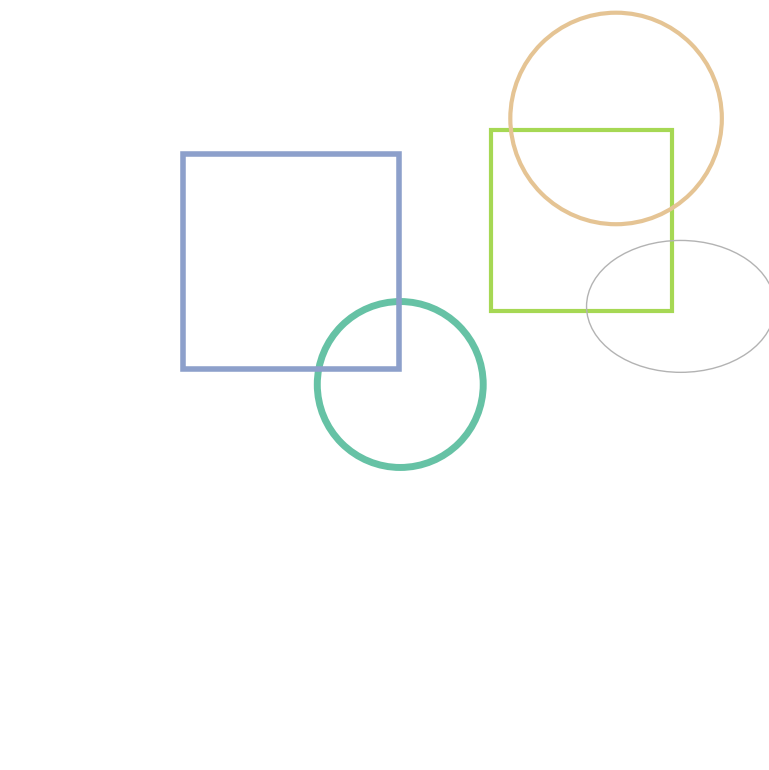[{"shape": "circle", "thickness": 2.5, "radius": 0.54, "center": [0.52, 0.501]}, {"shape": "square", "thickness": 2, "radius": 0.7, "center": [0.378, 0.66]}, {"shape": "square", "thickness": 1.5, "radius": 0.59, "center": [0.756, 0.714]}, {"shape": "circle", "thickness": 1.5, "radius": 0.69, "center": [0.8, 0.846]}, {"shape": "oval", "thickness": 0.5, "radius": 0.61, "center": [0.884, 0.602]}]